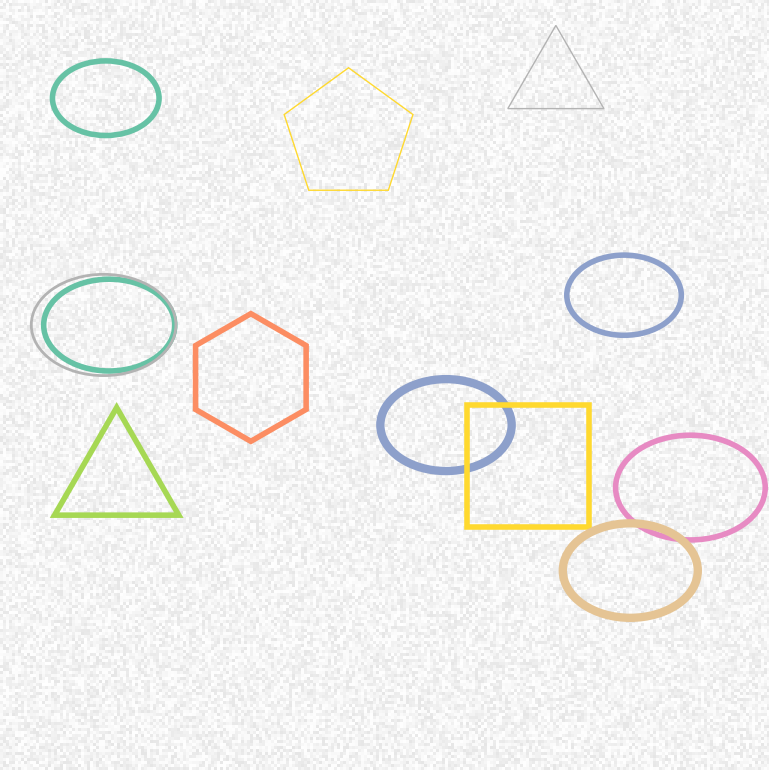[{"shape": "oval", "thickness": 2, "radius": 0.35, "center": [0.137, 0.872]}, {"shape": "oval", "thickness": 2, "radius": 0.43, "center": [0.142, 0.578]}, {"shape": "hexagon", "thickness": 2, "radius": 0.41, "center": [0.326, 0.51]}, {"shape": "oval", "thickness": 2, "radius": 0.37, "center": [0.81, 0.617]}, {"shape": "oval", "thickness": 3, "radius": 0.43, "center": [0.579, 0.448]}, {"shape": "oval", "thickness": 2, "radius": 0.49, "center": [0.897, 0.367]}, {"shape": "triangle", "thickness": 2, "radius": 0.47, "center": [0.152, 0.378]}, {"shape": "pentagon", "thickness": 0.5, "radius": 0.44, "center": [0.453, 0.824]}, {"shape": "square", "thickness": 2, "radius": 0.4, "center": [0.686, 0.395]}, {"shape": "oval", "thickness": 3, "radius": 0.44, "center": [0.819, 0.259]}, {"shape": "triangle", "thickness": 0.5, "radius": 0.36, "center": [0.722, 0.895]}, {"shape": "oval", "thickness": 1, "radius": 0.47, "center": [0.135, 0.578]}]